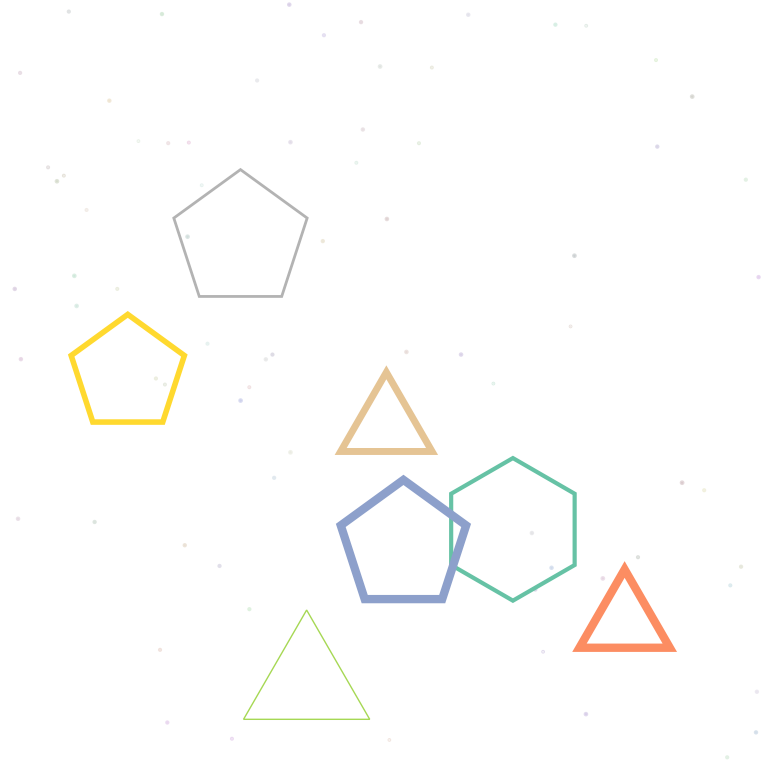[{"shape": "hexagon", "thickness": 1.5, "radius": 0.46, "center": [0.666, 0.312]}, {"shape": "triangle", "thickness": 3, "radius": 0.34, "center": [0.811, 0.193]}, {"shape": "pentagon", "thickness": 3, "radius": 0.43, "center": [0.524, 0.291]}, {"shape": "triangle", "thickness": 0.5, "radius": 0.47, "center": [0.398, 0.113]}, {"shape": "pentagon", "thickness": 2, "radius": 0.39, "center": [0.166, 0.514]}, {"shape": "triangle", "thickness": 2.5, "radius": 0.34, "center": [0.502, 0.448]}, {"shape": "pentagon", "thickness": 1, "radius": 0.46, "center": [0.312, 0.689]}]